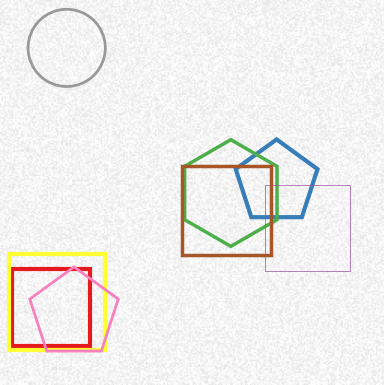[{"shape": "square", "thickness": 3, "radius": 0.51, "center": [0.133, 0.201]}, {"shape": "pentagon", "thickness": 3, "radius": 0.56, "center": [0.718, 0.526]}, {"shape": "hexagon", "thickness": 2.5, "radius": 0.69, "center": [0.6, 0.499]}, {"shape": "square", "thickness": 0.5, "radius": 0.55, "center": [0.798, 0.408]}, {"shape": "square", "thickness": 3, "radius": 0.63, "center": [0.148, 0.215]}, {"shape": "square", "thickness": 2.5, "radius": 0.58, "center": [0.588, 0.454]}, {"shape": "pentagon", "thickness": 2, "radius": 0.6, "center": [0.192, 0.186]}, {"shape": "circle", "thickness": 2, "radius": 0.5, "center": [0.173, 0.876]}]